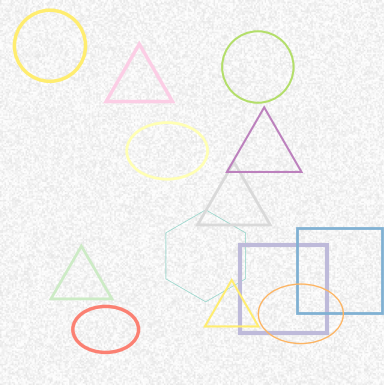[{"shape": "hexagon", "thickness": 0.5, "radius": 0.6, "center": [0.534, 0.335]}, {"shape": "oval", "thickness": 2, "radius": 0.52, "center": [0.434, 0.608]}, {"shape": "square", "thickness": 3, "radius": 0.57, "center": [0.736, 0.249]}, {"shape": "oval", "thickness": 2.5, "radius": 0.43, "center": [0.275, 0.144]}, {"shape": "square", "thickness": 2, "radius": 0.55, "center": [0.881, 0.296]}, {"shape": "oval", "thickness": 1, "radius": 0.55, "center": [0.781, 0.185]}, {"shape": "circle", "thickness": 1.5, "radius": 0.46, "center": [0.67, 0.826]}, {"shape": "triangle", "thickness": 2.5, "radius": 0.5, "center": [0.362, 0.786]}, {"shape": "triangle", "thickness": 2, "radius": 0.55, "center": [0.608, 0.47]}, {"shape": "triangle", "thickness": 1.5, "radius": 0.56, "center": [0.686, 0.609]}, {"shape": "triangle", "thickness": 2, "radius": 0.46, "center": [0.212, 0.269]}, {"shape": "triangle", "thickness": 1.5, "radius": 0.4, "center": [0.602, 0.192]}, {"shape": "circle", "thickness": 2.5, "radius": 0.46, "center": [0.13, 0.881]}]